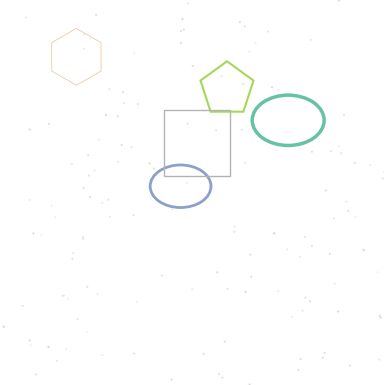[{"shape": "oval", "thickness": 2.5, "radius": 0.47, "center": [0.749, 0.688]}, {"shape": "oval", "thickness": 2, "radius": 0.39, "center": [0.469, 0.516]}, {"shape": "pentagon", "thickness": 1.5, "radius": 0.36, "center": [0.59, 0.768]}, {"shape": "hexagon", "thickness": 0.5, "radius": 0.37, "center": [0.198, 0.852]}, {"shape": "square", "thickness": 1, "radius": 0.43, "center": [0.511, 0.627]}]